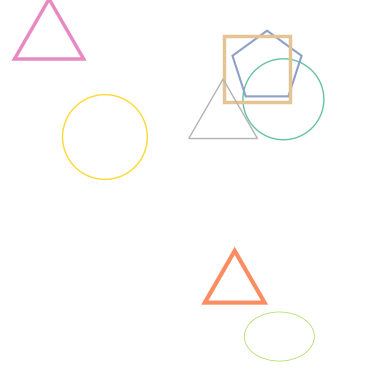[{"shape": "circle", "thickness": 1, "radius": 0.53, "center": [0.736, 0.742]}, {"shape": "triangle", "thickness": 3, "radius": 0.45, "center": [0.61, 0.259]}, {"shape": "pentagon", "thickness": 1.5, "radius": 0.47, "center": [0.694, 0.826]}, {"shape": "triangle", "thickness": 2.5, "radius": 0.52, "center": [0.127, 0.899]}, {"shape": "oval", "thickness": 0.5, "radius": 0.45, "center": [0.726, 0.126]}, {"shape": "circle", "thickness": 1, "radius": 0.55, "center": [0.273, 0.644]}, {"shape": "square", "thickness": 2.5, "radius": 0.43, "center": [0.668, 0.821]}, {"shape": "triangle", "thickness": 1, "radius": 0.52, "center": [0.579, 0.692]}]